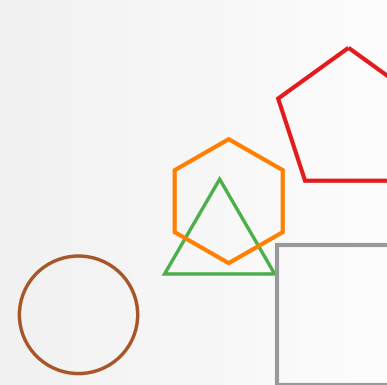[{"shape": "pentagon", "thickness": 3, "radius": 0.95, "center": [0.899, 0.685]}, {"shape": "triangle", "thickness": 2.5, "radius": 0.82, "center": [0.567, 0.37]}, {"shape": "hexagon", "thickness": 3, "radius": 0.8, "center": [0.59, 0.478]}, {"shape": "circle", "thickness": 2.5, "radius": 0.76, "center": [0.203, 0.182]}, {"shape": "square", "thickness": 3, "radius": 0.91, "center": [0.896, 0.181]}]